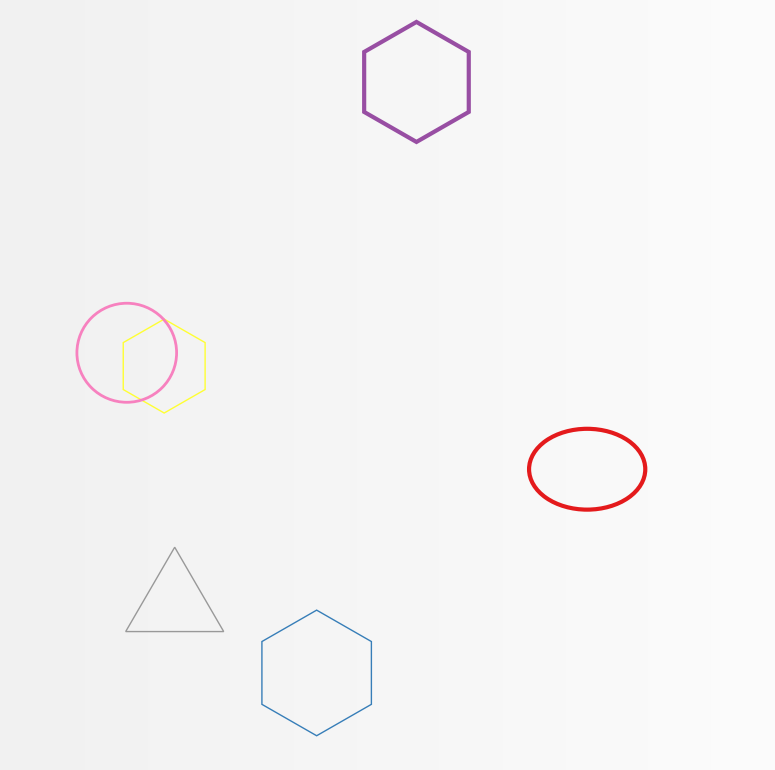[{"shape": "oval", "thickness": 1.5, "radius": 0.37, "center": [0.758, 0.391]}, {"shape": "hexagon", "thickness": 0.5, "radius": 0.41, "center": [0.409, 0.126]}, {"shape": "hexagon", "thickness": 1.5, "radius": 0.39, "center": [0.537, 0.894]}, {"shape": "hexagon", "thickness": 0.5, "radius": 0.3, "center": [0.212, 0.525]}, {"shape": "circle", "thickness": 1, "radius": 0.32, "center": [0.164, 0.542]}, {"shape": "triangle", "thickness": 0.5, "radius": 0.37, "center": [0.225, 0.216]}]